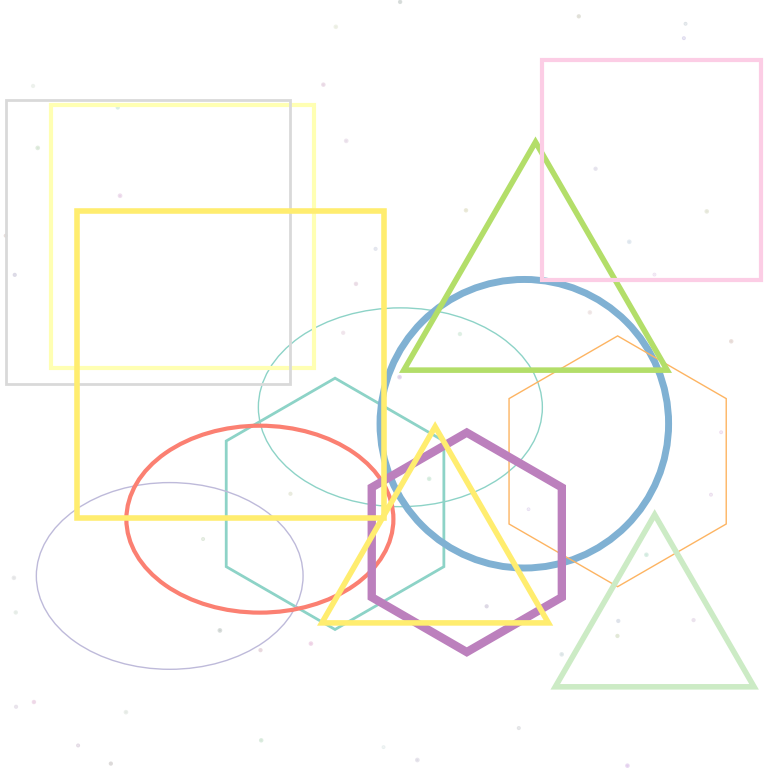[{"shape": "oval", "thickness": 0.5, "radius": 0.92, "center": [0.52, 0.471]}, {"shape": "hexagon", "thickness": 1, "radius": 0.82, "center": [0.435, 0.346]}, {"shape": "square", "thickness": 1.5, "radius": 0.85, "center": [0.237, 0.693]}, {"shape": "oval", "thickness": 0.5, "radius": 0.87, "center": [0.22, 0.252]}, {"shape": "oval", "thickness": 1.5, "radius": 0.87, "center": [0.338, 0.326]}, {"shape": "circle", "thickness": 2.5, "radius": 0.94, "center": [0.681, 0.45]}, {"shape": "hexagon", "thickness": 0.5, "radius": 0.81, "center": [0.802, 0.401]}, {"shape": "triangle", "thickness": 2, "radius": 0.99, "center": [0.695, 0.618]}, {"shape": "square", "thickness": 1.5, "radius": 0.71, "center": [0.846, 0.779]}, {"shape": "square", "thickness": 1, "radius": 0.92, "center": [0.192, 0.686]}, {"shape": "hexagon", "thickness": 3, "radius": 0.71, "center": [0.606, 0.296]}, {"shape": "triangle", "thickness": 2, "radius": 0.75, "center": [0.85, 0.183]}, {"shape": "triangle", "thickness": 2, "radius": 0.85, "center": [0.565, 0.276]}, {"shape": "square", "thickness": 2, "radius": 1.0, "center": [0.299, 0.526]}]